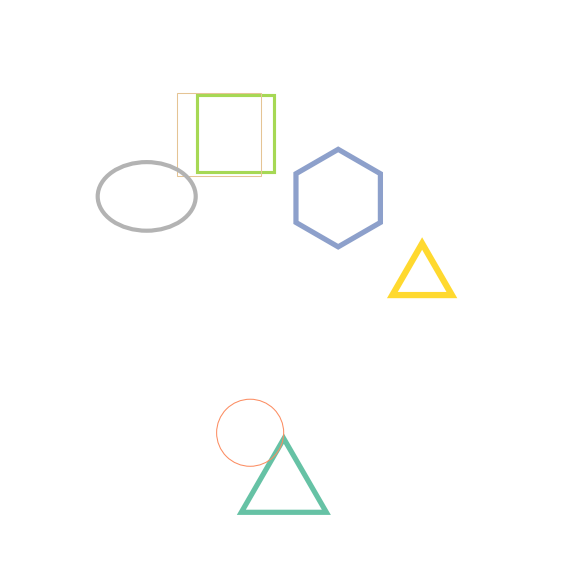[{"shape": "triangle", "thickness": 2.5, "radius": 0.43, "center": [0.491, 0.155]}, {"shape": "circle", "thickness": 0.5, "radius": 0.29, "center": [0.433, 0.25]}, {"shape": "hexagon", "thickness": 2.5, "radius": 0.42, "center": [0.586, 0.656]}, {"shape": "square", "thickness": 1.5, "radius": 0.33, "center": [0.407, 0.768]}, {"shape": "triangle", "thickness": 3, "radius": 0.3, "center": [0.731, 0.518]}, {"shape": "square", "thickness": 0.5, "radius": 0.36, "center": [0.379, 0.766]}, {"shape": "oval", "thickness": 2, "radius": 0.42, "center": [0.254, 0.659]}]